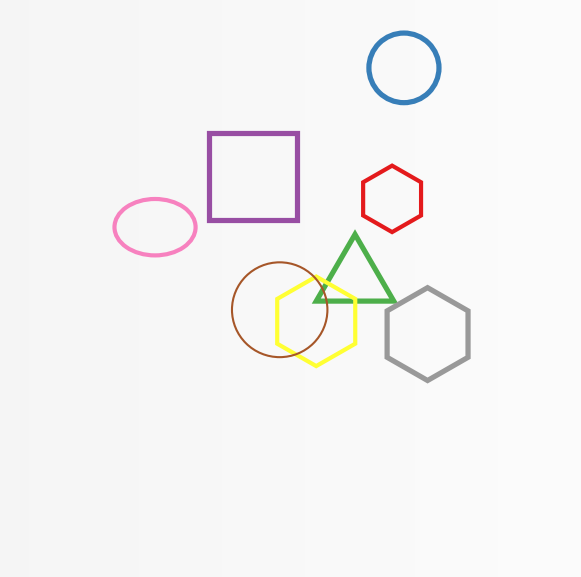[{"shape": "hexagon", "thickness": 2, "radius": 0.29, "center": [0.675, 0.655]}, {"shape": "circle", "thickness": 2.5, "radius": 0.3, "center": [0.695, 0.882]}, {"shape": "triangle", "thickness": 2.5, "radius": 0.38, "center": [0.611, 0.516]}, {"shape": "square", "thickness": 2.5, "radius": 0.38, "center": [0.436, 0.693]}, {"shape": "hexagon", "thickness": 2, "radius": 0.39, "center": [0.544, 0.443]}, {"shape": "circle", "thickness": 1, "radius": 0.41, "center": [0.481, 0.463]}, {"shape": "oval", "thickness": 2, "radius": 0.35, "center": [0.267, 0.606]}, {"shape": "hexagon", "thickness": 2.5, "radius": 0.4, "center": [0.736, 0.421]}]